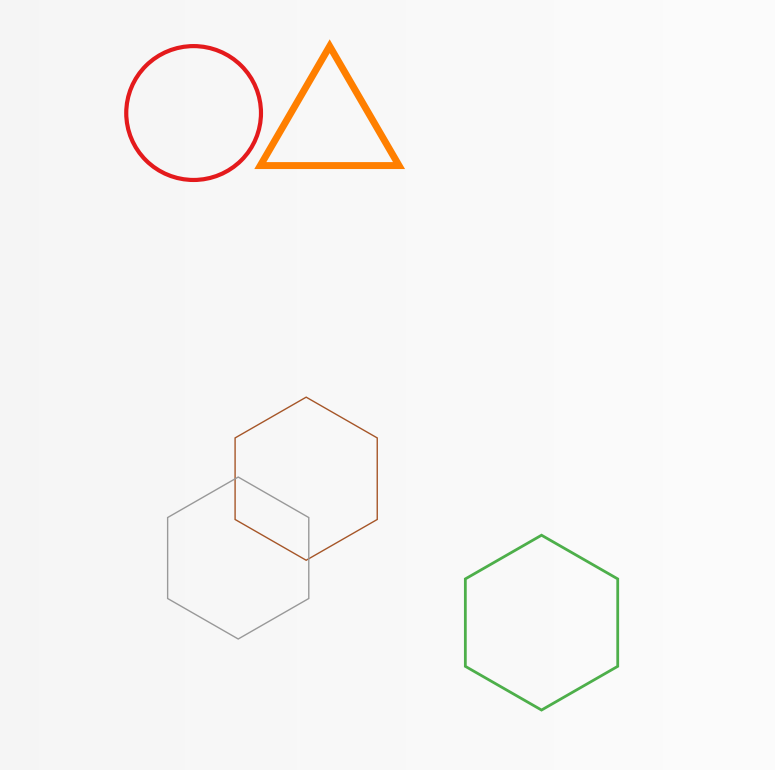[{"shape": "circle", "thickness": 1.5, "radius": 0.43, "center": [0.25, 0.853]}, {"shape": "hexagon", "thickness": 1, "radius": 0.57, "center": [0.699, 0.191]}, {"shape": "triangle", "thickness": 2.5, "radius": 0.52, "center": [0.425, 0.837]}, {"shape": "hexagon", "thickness": 0.5, "radius": 0.53, "center": [0.395, 0.378]}, {"shape": "hexagon", "thickness": 0.5, "radius": 0.53, "center": [0.307, 0.275]}]